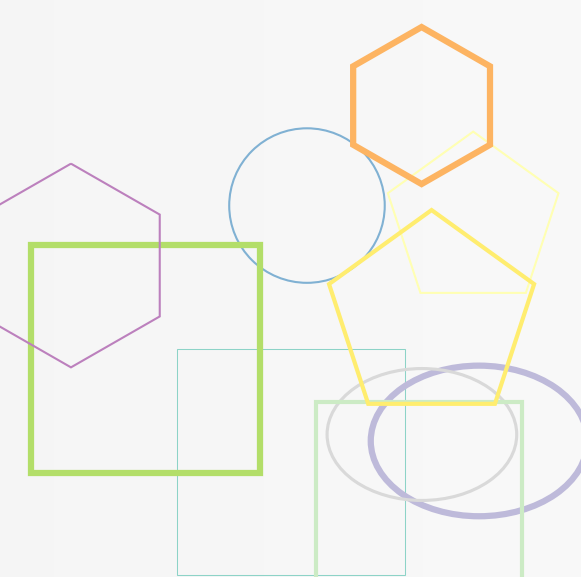[{"shape": "square", "thickness": 0.5, "radius": 0.98, "center": [0.501, 0.199]}, {"shape": "pentagon", "thickness": 1, "radius": 0.77, "center": [0.814, 0.617]}, {"shape": "oval", "thickness": 3, "radius": 0.93, "center": [0.824, 0.236]}, {"shape": "circle", "thickness": 1, "radius": 0.67, "center": [0.528, 0.643]}, {"shape": "hexagon", "thickness": 3, "radius": 0.68, "center": [0.725, 0.816]}, {"shape": "square", "thickness": 3, "radius": 0.98, "center": [0.25, 0.378]}, {"shape": "oval", "thickness": 1.5, "radius": 0.82, "center": [0.726, 0.247]}, {"shape": "hexagon", "thickness": 1, "radius": 0.88, "center": [0.122, 0.539]}, {"shape": "square", "thickness": 2, "radius": 0.88, "center": [0.721, 0.127]}, {"shape": "pentagon", "thickness": 2, "radius": 0.93, "center": [0.742, 0.45]}]